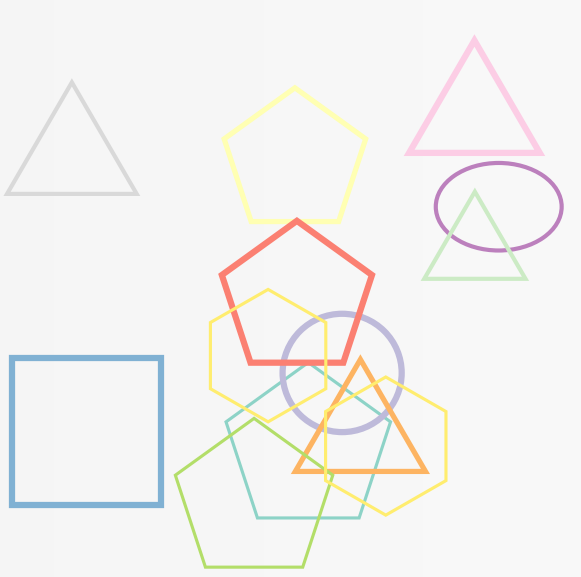[{"shape": "pentagon", "thickness": 1.5, "radius": 0.74, "center": [0.53, 0.223]}, {"shape": "pentagon", "thickness": 2.5, "radius": 0.64, "center": [0.507, 0.719]}, {"shape": "circle", "thickness": 3, "radius": 0.51, "center": [0.589, 0.353]}, {"shape": "pentagon", "thickness": 3, "radius": 0.68, "center": [0.511, 0.481]}, {"shape": "square", "thickness": 3, "radius": 0.64, "center": [0.149, 0.252]}, {"shape": "triangle", "thickness": 2.5, "radius": 0.65, "center": [0.62, 0.247]}, {"shape": "pentagon", "thickness": 1.5, "radius": 0.71, "center": [0.437, 0.132]}, {"shape": "triangle", "thickness": 3, "radius": 0.65, "center": [0.816, 0.799]}, {"shape": "triangle", "thickness": 2, "radius": 0.64, "center": [0.124, 0.728]}, {"shape": "oval", "thickness": 2, "radius": 0.54, "center": [0.858, 0.641]}, {"shape": "triangle", "thickness": 2, "radius": 0.5, "center": [0.817, 0.567]}, {"shape": "hexagon", "thickness": 1.5, "radius": 0.57, "center": [0.461, 0.383]}, {"shape": "hexagon", "thickness": 1.5, "radius": 0.6, "center": [0.664, 0.227]}]